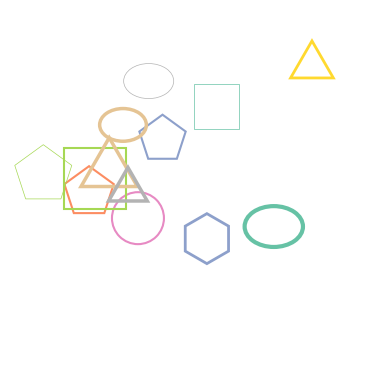[{"shape": "oval", "thickness": 3, "radius": 0.38, "center": [0.711, 0.412]}, {"shape": "square", "thickness": 0.5, "radius": 0.29, "center": [0.563, 0.723]}, {"shape": "pentagon", "thickness": 1.5, "radius": 0.34, "center": [0.231, 0.501]}, {"shape": "hexagon", "thickness": 2, "radius": 0.32, "center": [0.537, 0.38]}, {"shape": "pentagon", "thickness": 1.5, "radius": 0.32, "center": [0.422, 0.639]}, {"shape": "circle", "thickness": 1.5, "radius": 0.34, "center": [0.358, 0.433]}, {"shape": "square", "thickness": 1.5, "radius": 0.4, "center": [0.247, 0.536]}, {"shape": "pentagon", "thickness": 0.5, "radius": 0.39, "center": [0.112, 0.546]}, {"shape": "triangle", "thickness": 2, "radius": 0.32, "center": [0.81, 0.83]}, {"shape": "oval", "thickness": 2.5, "radius": 0.3, "center": [0.319, 0.676]}, {"shape": "triangle", "thickness": 2.5, "radius": 0.42, "center": [0.284, 0.558]}, {"shape": "triangle", "thickness": 2.5, "radius": 0.29, "center": [0.332, 0.507]}, {"shape": "oval", "thickness": 0.5, "radius": 0.33, "center": [0.386, 0.789]}]